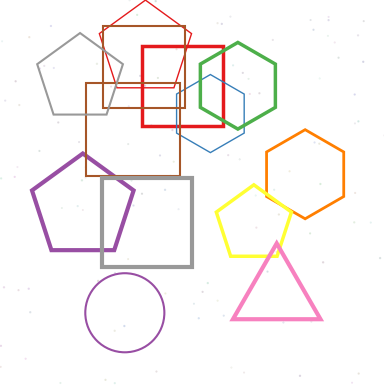[{"shape": "pentagon", "thickness": 1, "radius": 0.63, "center": [0.378, 0.874]}, {"shape": "square", "thickness": 2.5, "radius": 0.52, "center": [0.474, 0.777]}, {"shape": "hexagon", "thickness": 1, "radius": 0.51, "center": [0.546, 0.705]}, {"shape": "hexagon", "thickness": 2.5, "radius": 0.56, "center": [0.618, 0.777]}, {"shape": "pentagon", "thickness": 3, "radius": 0.69, "center": [0.215, 0.462]}, {"shape": "circle", "thickness": 1.5, "radius": 0.51, "center": [0.324, 0.188]}, {"shape": "hexagon", "thickness": 2, "radius": 0.58, "center": [0.793, 0.547]}, {"shape": "pentagon", "thickness": 2.5, "radius": 0.51, "center": [0.659, 0.417]}, {"shape": "square", "thickness": 1.5, "radius": 0.53, "center": [0.374, 0.826]}, {"shape": "square", "thickness": 1.5, "radius": 0.61, "center": [0.345, 0.663]}, {"shape": "triangle", "thickness": 3, "radius": 0.66, "center": [0.719, 0.237]}, {"shape": "pentagon", "thickness": 1.5, "radius": 0.59, "center": [0.208, 0.797]}, {"shape": "square", "thickness": 3, "radius": 0.58, "center": [0.383, 0.422]}]